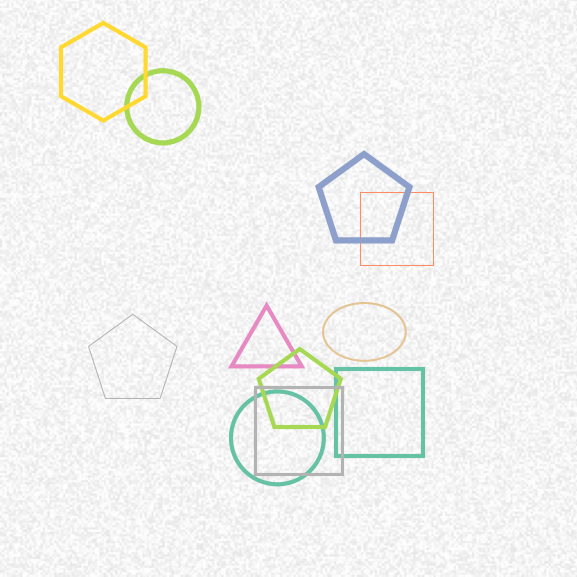[{"shape": "square", "thickness": 2, "radius": 0.38, "center": [0.657, 0.285]}, {"shape": "circle", "thickness": 2, "radius": 0.4, "center": [0.48, 0.241]}, {"shape": "square", "thickness": 0.5, "radius": 0.32, "center": [0.686, 0.603]}, {"shape": "pentagon", "thickness": 3, "radius": 0.41, "center": [0.63, 0.65]}, {"shape": "triangle", "thickness": 2, "radius": 0.35, "center": [0.462, 0.4]}, {"shape": "circle", "thickness": 2.5, "radius": 0.31, "center": [0.282, 0.814]}, {"shape": "pentagon", "thickness": 2, "radius": 0.37, "center": [0.519, 0.32]}, {"shape": "hexagon", "thickness": 2, "radius": 0.42, "center": [0.179, 0.875]}, {"shape": "oval", "thickness": 1, "radius": 0.36, "center": [0.631, 0.424]}, {"shape": "pentagon", "thickness": 0.5, "radius": 0.4, "center": [0.23, 0.374]}, {"shape": "square", "thickness": 1.5, "radius": 0.38, "center": [0.517, 0.254]}]